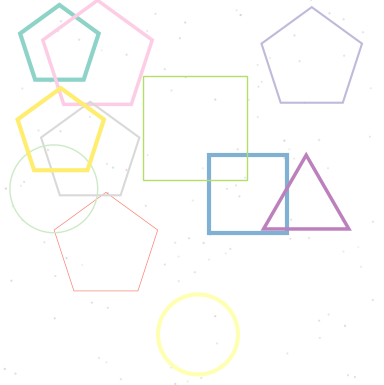[{"shape": "pentagon", "thickness": 3, "radius": 0.54, "center": [0.154, 0.88]}, {"shape": "circle", "thickness": 3, "radius": 0.52, "center": [0.514, 0.131]}, {"shape": "pentagon", "thickness": 1.5, "radius": 0.69, "center": [0.81, 0.844]}, {"shape": "pentagon", "thickness": 0.5, "radius": 0.71, "center": [0.275, 0.359]}, {"shape": "square", "thickness": 3, "radius": 0.51, "center": [0.645, 0.495]}, {"shape": "square", "thickness": 1, "radius": 0.68, "center": [0.506, 0.667]}, {"shape": "pentagon", "thickness": 2.5, "radius": 0.75, "center": [0.253, 0.85]}, {"shape": "pentagon", "thickness": 1.5, "radius": 0.67, "center": [0.234, 0.601]}, {"shape": "triangle", "thickness": 2.5, "radius": 0.64, "center": [0.795, 0.469]}, {"shape": "circle", "thickness": 1, "radius": 0.57, "center": [0.14, 0.51]}, {"shape": "pentagon", "thickness": 3, "radius": 0.59, "center": [0.158, 0.653]}]